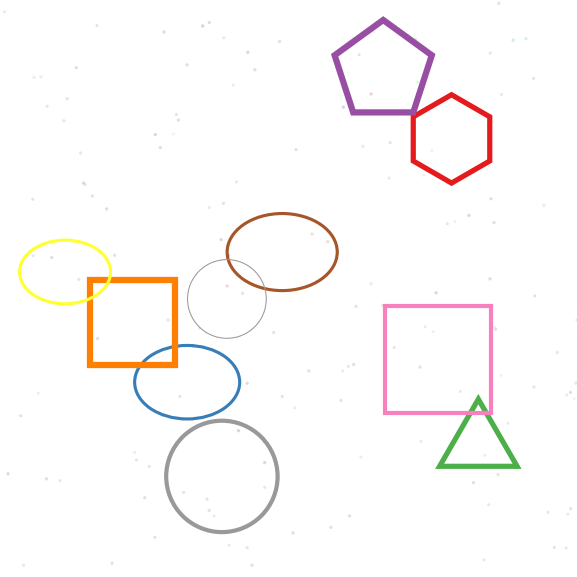[{"shape": "hexagon", "thickness": 2.5, "radius": 0.38, "center": [0.782, 0.759]}, {"shape": "oval", "thickness": 1.5, "radius": 0.45, "center": [0.324, 0.337]}, {"shape": "triangle", "thickness": 2.5, "radius": 0.39, "center": [0.828, 0.23]}, {"shape": "pentagon", "thickness": 3, "radius": 0.44, "center": [0.664, 0.876]}, {"shape": "square", "thickness": 3, "radius": 0.37, "center": [0.229, 0.441]}, {"shape": "oval", "thickness": 1.5, "radius": 0.39, "center": [0.113, 0.528]}, {"shape": "oval", "thickness": 1.5, "radius": 0.48, "center": [0.489, 0.563]}, {"shape": "square", "thickness": 2, "radius": 0.46, "center": [0.758, 0.377]}, {"shape": "circle", "thickness": 2, "radius": 0.48, "center": [0.384, 0.174]}, {"shape": "circle", "thickness": 0.5, "radius": 0.34, "center": [0.393, 0.481]}]